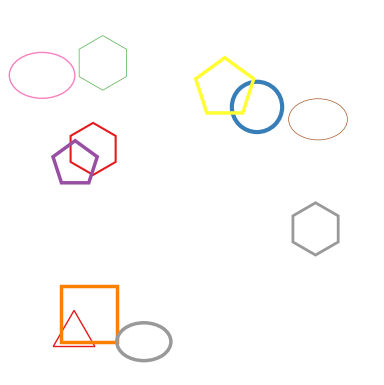[{"shape": "hexagon", "thickness": 1.5, "radius": 0.34, "center": [0.242, 0.613]}, {"shape": "triangle", "thickness": 1, "radius": 0.31, "center": [0.192, 0.131]}, {"shape": "circle", "thickness": 3, "radius": 0.33, "center": [0.668, 0.722]}, {"shape": "hexagon", "thickness": 0.5, "radius": 0.35, "center": [0.267, 0.837]}, {"shape": "pentagon", "thickness": 2.5, "radius": 0.3, "center": [0.195, 0.574]}, {"shape": "square", "thickness": 2.5, "radius": 0.37, "center": [0.23, 0.185]}, {"shape": "pentagon", "thickness": 2.5, "radius": 0.4, "center": [0.584, 0.771]}, {"shape": "oval", "thickness": 0.5, "radius": 0.38, "center": [0.826, 0.69]}, {"shape": "oval", "thickness": 1, "radius": 0.43, "center": [0.109, 0.804]}, {"shape": "oval", "thickness": 2.5, "radius": 0.35, "center": [0.374, 0.112]}, {"shape": "hexagon", "thickness": 2, "radius": 0.34, "center": [0.82, 0.405]}]